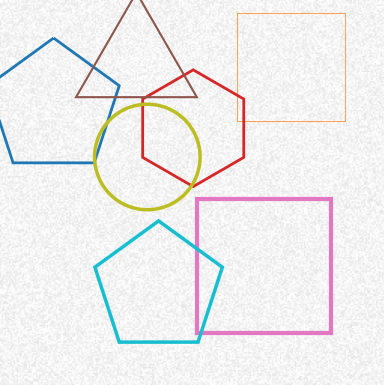[{"shape": "pentagon", "thickness": 2, "radius": 0.9, "center": [0.139, 0.722]}, {"shape": "square", "thickness": 0.5, "radius": 0.7, "center": [0.756, 0.826]}, {"shape": "hexagon", "thickness": 2, "radius": 0.76, "center": [0.502, 0.667]}, {"shape": "triangle", "thickness": 1.5, "radius": 0.91, "center": [0.354, 0.838]}, {"shape": "square", "thickness": 3, "radius": 0.87, "center": [0.685, 0.31]}, {"shape": "circle", "thickness": 2.5, "radius": 0.69, "center": [0.383, 0.592]}, {"shape": "pentagon", "thickness": 2.5, "radius": 0.87, "center": [0.412, 0.252]}]